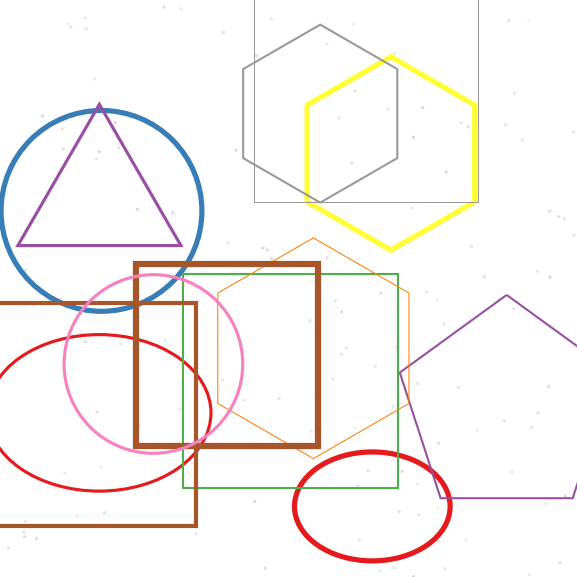[{"shape": "oval", "thickness": 1.5, "radius": 0.97, "center": [0.172, 0.284]}, {"shape": "oval", "thickness": 2.5, "radius": 0.67, "center": [0.645, 0.122]}, {"shape": "circle", "thickness": 2.5, "radius": 0.87, "center": [0.176, 0.634]}, {"shape": "square", "thickness": 1, "radius": 0.93, "center": [0.503, 0.34]}, {"shape": "pentagon", "thickness": 1, "radius": 0.97, "center": [0.877, 0.294]}, {"shape": "triangle", "thickness": 1.5, "radius": 0.82, "center": [0.172, 0.655]}, {"shape": "hexagon", "thickness": 0.5, "radius": 0.96, "center": [0.543, 0.396]}, {"shape": "hexagon", "thickness": 2.5, "radius": 0.84, "center": [0.677, 0.733]}, {"shape": "square", "thickness": 3, "radius": 0.79, "center": [0.392, 0.384]}, {"shape": "square", "thickness": 2, "radius": 0.97, "center": [0.146, 0.281]}, {"shape": "circle", "thickness": 1.5, "radius": 0.77, "center": [0.266, 0.369]}, {"shape": "square", "thickness": 0.5, "radius": 0.97, "center": [0.633, 0.844]}, {"shape": "hexagon", "thickness": 1, "radius": 0.77, "center": [0.555, 0.802]}]